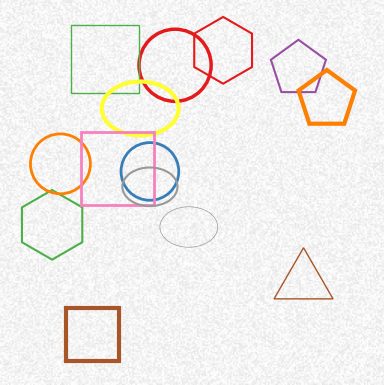[{"shape": "hexagon", "thickness": 1.5, "radius": 0.43, "center": [0.58, 0.869]}, {"shape": "circle", "thickness": 2.5, "radius": 0.47, "center": [0.455, 0.83]}, {"shape": "circle", "thickness": 2, "radius": 0.37, "center": [0.389, 0.555]}, {"shape": "square", "thickness": 1, "radius": 0.44, "center": [0.272, 0.846]}, {"shape": "hexagon", "thickness": 1.5, "radius": 0.45, "center": [0.135, 0.416]}, {"shape": "pentagon", "thickness": 1.5, "radius": 0.38, "center": [0.775, 0.822]}, {"shape": "pentagon", "thickness": 3, "radius": 0.39, "center": [0.849, 0.741]}, {"shape": "circle", "thickness": 2, "radius": 0.39, "center": [0.157, 0.574]}, {"shape": "oval", "thickness": 3, "radius": 0.5, "center": [0.364, 0.718]}, {"shape": "square", "thickness": 3, "radius": 0.34, "center": [0.241, 0.131]}, {"shape": "triangle", "thickness": 1, "radius": 0.44, "center": [0.788, 0.268]}, {"shape": "square", "thickness": 2, "radius": 0.47, "center": [0.305, 0.563]}, {"shape": "oval", "thickness": 0.5, "radius": 0.38, "center": [0.49, 0.41]}, {"shape": "oval", "thickness": 1.5, "radius": 0.36, "center": [0.389, 0.515]}]